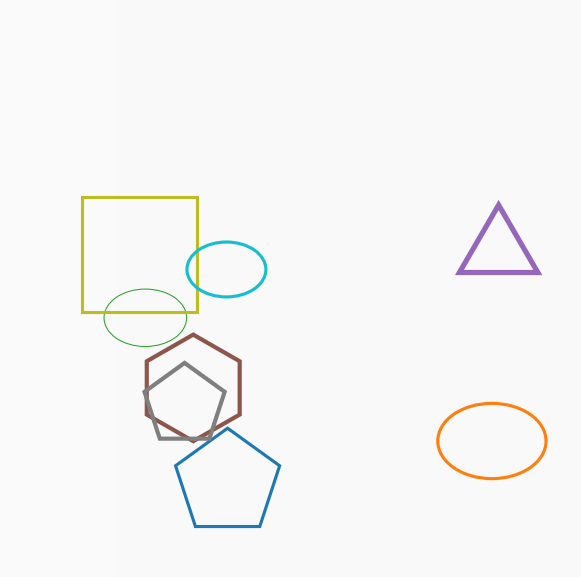[{"shape": "pentagon", "thickness": 1.5, "radius": 0.47, "center": [0.392, 0.164]}, {"shape": "oval", "thickness": 1.5, "radius": 0.47, "center": [0.846, 0.235]}, {"shape": "oval", "thickness": 0.5, "radius": 0.36, "center": [0.25, 0.449]}, {"shape": "triangle", "thickness": 2.5, "radius": 0.39, "center": [0.858, 0.566]}, {"shape": "hexagon", "thickness": 2, "radius": 0.46, "center": [0.332, 0.327]}, {"shape": "pentagon", "thickness": 2, "radius": 0.36, "center": [0.318, 0.298]}, {"shape": "square", "thickness": 1.5, "radius": 0.5, "center": [0.239, 0.558]}, {"shape": "oval", "thickness": 1.5, "radius": 0.34, "center": [0.39, 0.533]}]